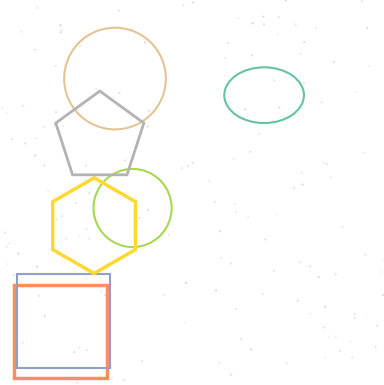[{"shape": "oval", "thickness": 1.5, "radius": 0.52, "center": [0.686, 0.753]}, {"shape": "square", "thickness": 2.5, "radius": 0.6, "center": [0.157, 0.139]}, {"shape": "square", "thickness": 1.5, "radius": 0.61, "center": [0.165, 0.167]}, {"shape": "circle", "thickness": 1.5, "radius": 0.51, "center": [0.344, 0.46]}, {"shape": "hexagon", "thickness": 2.5, "radius": 0.62, "center": [0.244, 0.414]}, {"shape": "circle", "thickness": 1.5, "radius": 0.66, "center": [0.299, 0.796]}, {"shape": "pentagon", "thickness": 2, "radius": 0.6, "center": [0.259, 0.643]}]